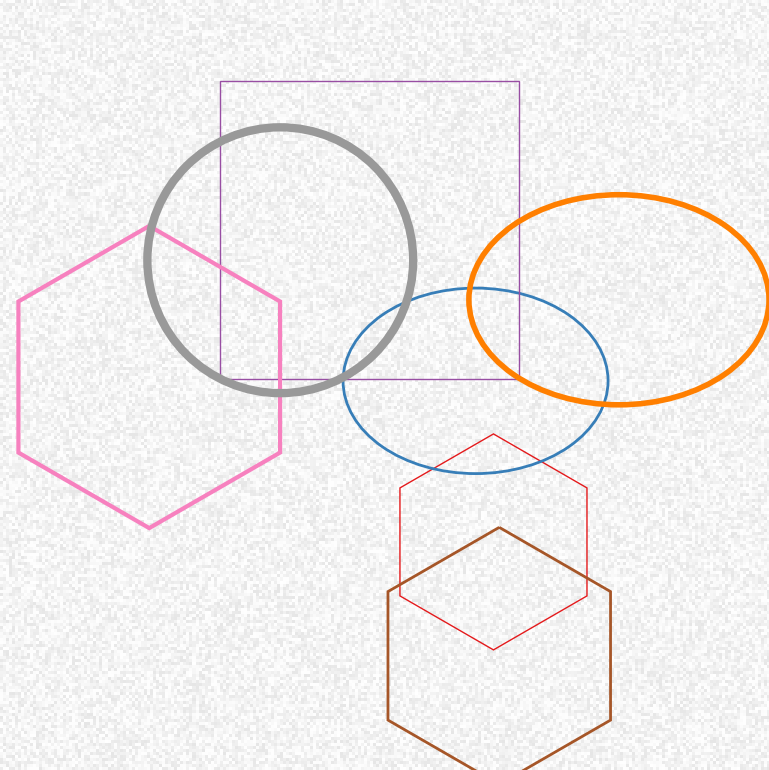[{"shape": "hexagon", "thickness": 0.5, "radius": 0.7, "center": [0.641, 0.296]}, {"shape": "oval", "thickness": 1, "radius": 0.86, "center": [0.618, 0.505]}, {"shape": "square", "thickness": 0.5, "radius": 0.97, "center": [0.48, 0.701]}, {"shape": "oval", "thickness": 2, "radius": 0.97, "center": [0.804, 0.611]}, {"shape": "hexagon", "thickness": 1, "radius": 0.83, "center": [0.648, 0.148]}, {"shape": "hexagon", "thickness": 1.5, "radius": 0.98, "center": [0.194, 0.51]}, {"shape": "circle", "thickness": 3, "radius": 0.86, "center": [0.364, 0.662]}]